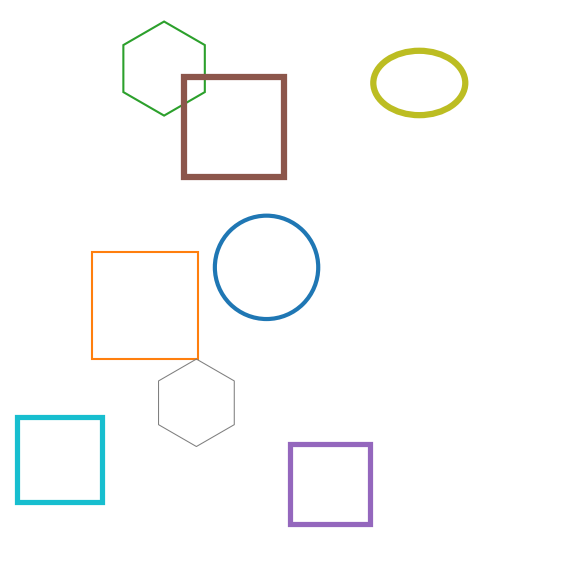[{"shape": "circle", "thickness": 2, "radius": 0.45, "center": [0.462, 0.536]}, {"shape": "square", "thickness": 1, "radius": 0.46, "center": [0.251, 0.471]}, {"shape": "hexagon", "thickness": 1, "radius": 0.41, "center": [0.284, 0.88]}, {"shape": "square", "thickness": 2.5, "radius": 0.34, "center": [0.571, 0.161]}, {"shape": "square", "thickness": 3, "radius": 0.43, "center": [0.406, 0.779]}, {"shape": "hexagon", "thickness": 0.5, "radius": 0.38, "center": [0.34, 0.302]}, {"shape": "oval", "thickness": 3, "radius": 0.4, "center": [0.726, 0.855]}, {"shape": "square", "thickness": 2.5, "radius": 0.37, "center": [0.103, 0.204]}]